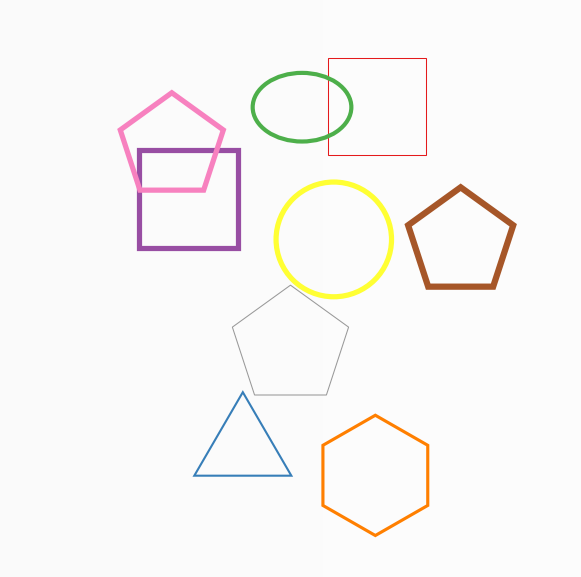[{"shape": "square", "thickness": 0.5, "radius": 0.42, "center": [0.649, 0.815]}, {"shape": "triangle", "thickness": 1, "radius": 0.48, "center": [0.418, 0.224]}, {"shape": "oval", "thickness": 2, "radius": 0.42, "center": [0.52, 0.814]}, {"shape": "square", "thickness": 2.5, "radius": 0.43, "center": [0.324, 0.655]}, {"shape": "hexagon", "thickness": 1.5, "radius": 0.52, "center": [0.646, 0.176]}, {"shape": "circle", "thickness": 2.5, "radius": 0.5, "center": [0.574, 0.585]}, {"shape": "pentagon", "thickness": 3, "radius": 0.48, "center": [0.793, 0.58]}, {"shape": "pentagon", "thickness": 2.5, "radius": 0.47, "center": [0.296, 0.745]}, {"shape": "pentagon", "thickness": 0.5, "radius": 0.53, "center": [0.5, 0.4]}]